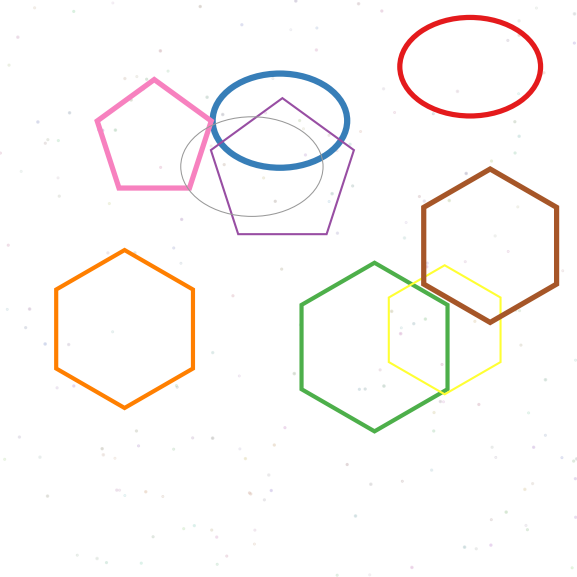[{"shape": "oval", "thickness": 2.5, "radius": 0.61, "center": [0.814, 0.884]}, {"shape": "oval", "thickness": 3, "radius": 0.58, "center": [0.485, 0.79]}, {"shape": "hexagon", "thickness": 2, "radius": 0.73, "center": [0.649, 0.398]}, {"shape": "pentagon", "thickness": 1, "radius": 0.65, "center": [0.489, 0.699]}, {"shape": "hexagon", "thickness": 2, "radius": 0.68, "center": [0.216, 0.429]}, {"shape": "hexagon", "thickness": 1, "radius": 0.56, "center": [0.77, 0.428]}, {"shape": "hexagon", "thickness": 2.5, "radius": 0.66, "center": [0.849, 0.574]}, {"shape": "pentagon", "thickness": 2.5, "radius": 0.52, "center": [0.267, 0.758]}, {"shape": "oval", "thickness": 0.5, "radius": 0.62, "center": [0.436, 0.711]}]